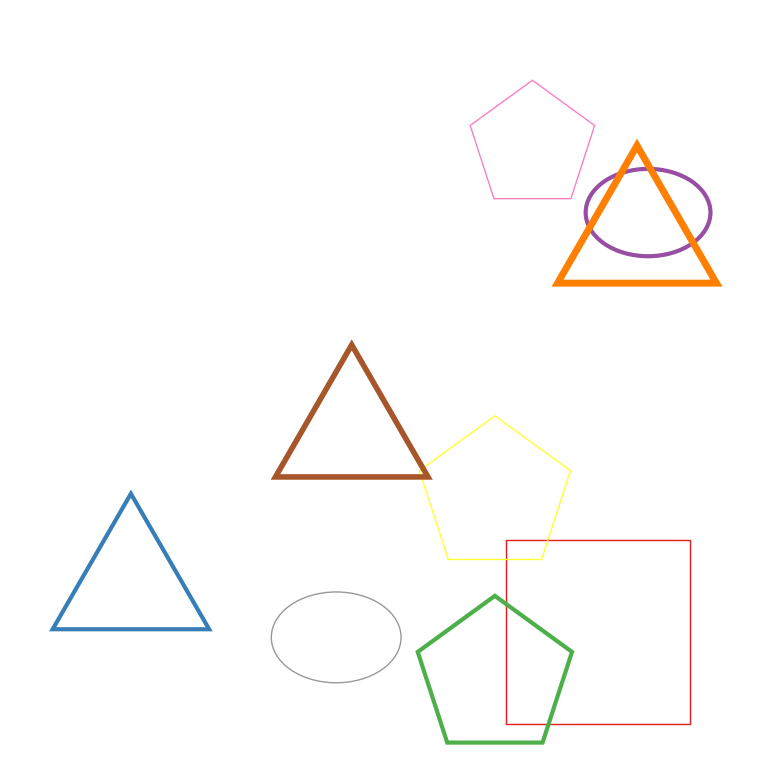[{"shape": "square", "thickness": 0.5, "radius": 0.6, "center": [0.776, 0.18]}, {"shape": "triangle", "thickness": 1.5, "radius": 0.59, "center": [0.17, 0.241]}, {"shape": "pentagon", "thickness": 1.5, "radius": 0.53, "center": [0.643, 0.121]}, {"shape": "oval", "thickness": 1.5, "radius": 0.41, "center": [0.842, 0.724]}, {"shape": "triangle", "thickness": 2.5, "radius": 0.6, "center": [0.827, 0.692]}, {"shape": "pentagon", "thickness": 0.5, "radius": 0.52, "center": [0.643, 0.357]}, {"shape": "triangle", "thickness": 2, "radius": 0.57, "center": [0.457, 0.438]}, {"shape": "pentagon", "thickness": 0.5, "radius": 0.42, "center": [0.691, 0.811]}, {"shape": "oval", "thickness": 0.5, "radius": 0.42, "center": [0.437, 0.172]}]